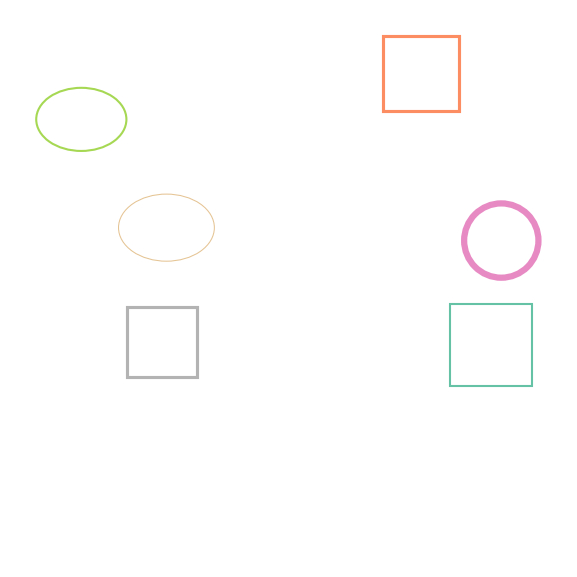[{"shape": "square", "thickness": 1, "radius": 0.36, "center": [0.851, 0.402]}, {"shape": "square", "thickness": 1.5, "radius": 0.33, "center": [0.729, 0.872]}, {"shape": "circle", "thickness": 3, "radius": 0.32, "center": [0.868, 0.583]}, {"shape": "oval", "thickness": 1, "radius": 0.39, "center": [0.141, 0.792]}, {"shape": "oval", "thickness": 0.5, "radius": 0.41, "center": [0.288, 0.605]}, {"shape": "square", "thickness": 1.5, "radius": 0.3, "center": [0.281, 0.407]}]